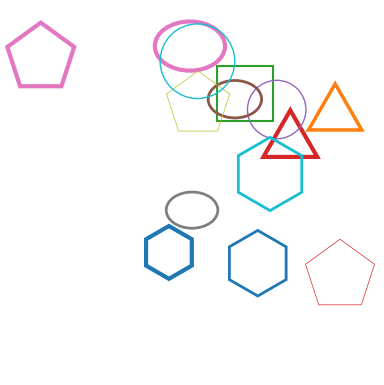[{"shape": "hexagon", "thickness": 2, "radius": 0.43, "center": [0.669, 0.316]}, {"shape": "hexagon", "thickness": 3, "radius": 0.34, "center": [0.439, 0.344]}, {"shape": "triangle", "thickness": 2.5, "radius": 0.4, "center": [0.87, 0.702]}, {"shape": "square", "thickness": 1.5, "radius": 0.36, "center": [0.636, 0.756]}, {"shape": "pentagon", "thickness": 0.5, "radius": 0.47, "center": [0.883, 0.284]}, {"shape": "triangle", "thickness": 3, "radius": 0.4, "center": [0.754, 0.633]}, {"shape": "circle", "thickness": 1, "radius": 0.38, "center": [0.719, 0.715]}, {"shape": "oval", "thickness": 2, "radius": 0.35, "center": [0.61, 0.742]}, {"shape": "oval", "thickness": 3, "radius": 0.46, "center": [0.493, 0.88]}, {"shape": "pentagon", "thickness": 3, "radius": 0.46, "center": [0.106, 0.85]}, {"shape": "oval", "thickness": 2, "radius": 0.34, "center": [0.499, 0.454]}, {"shape": "pentagon", "thickness": 0.5, "radius": 0.43, "center": [0.515, 0.729]}, {"shape": "circle", "thickness": 1, "radius": 0.48, "center": [0.513, 0.841]}, {"shape": "hexagon", "thickness": 2, "radius": 0.48, "center": [0.701, 0.548]}]